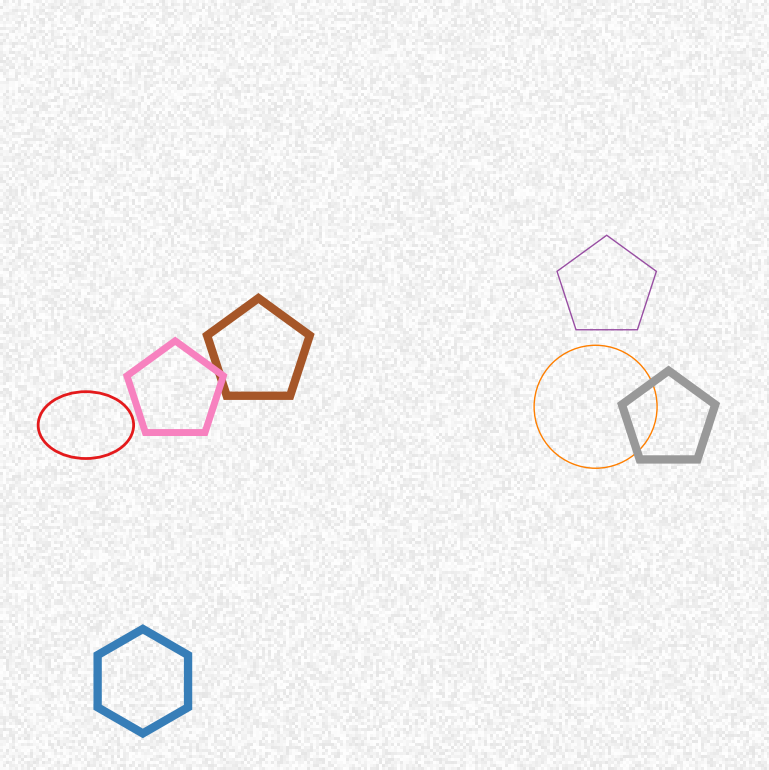[{"shape": "oval", "thickness": 1, "radius": 0.31, "center": [0.112, 0.448]}, {"shape": "hexagon", "thickness": 3, "radius": 0.34, "center": [0.186, 0.115]}, {"shape": "pentagon", "thickness": 0.5, "radius": 0.34, "center": [0.788, 0.627]}, {"shape": "circle", "thickness": 0.5, "radius": 0.4, "center": [0.774, 0.472]}, {"shape": "pentagon", "thickness": 3, "radius": 0.35, "center": [0.336, 0.543]}, {"shape": "pentagon", "thickness": 2.5, "radius": 0.33, "center": [0.228, 0.492]}, {"shape": "pentagon", "thickness": 3, "radius": 0.32, "center": [0.868, 0.455]}]